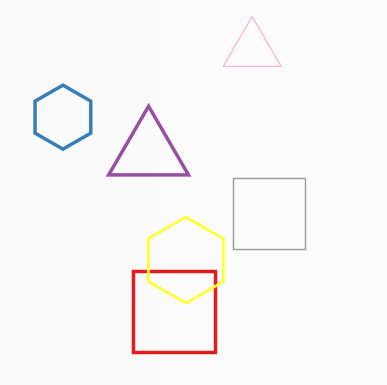[{"shape": "square", "thickness": 2.5, "radius": 0.53, "center": [0.449, 0.191]}, {"shape": "hexagon", "thickness": 2.5, "radius": 0.42, "center": [0.162, 0.696]}, {"shape": "triangle", "thickness": 2.5, "radius": 0.59, "center": [0.383, 0.605]}, {"shape": "hexagon", "thickness": 2, "radius": 0.56, "center": [0.48, 0.324]}, {"shape": "triangle", "thickness": 0.5, "radius": 0.43, "center": [0.651, 0.871]}, {"shape": "square", "thickness": 1, "radius": 0.46, "center": [0.694, 0.445]}]